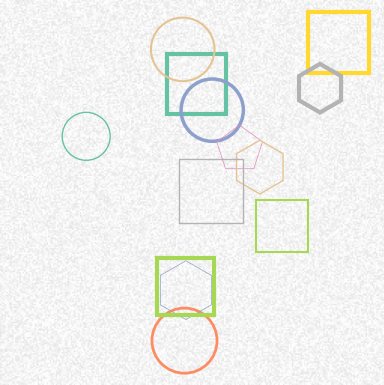[{"shape": "circle", "thickness": 1, "radius": 0.31, "center": [0.224, 0.646]}, {"shape": "square", "thickness": 3, "radius": 0.39, "center": [0.51, 0.782]}, {"shape": "circle", "thickness": 2, "radius": 0.42, "center": [0.479, 0.115]}, {"shape": "hexagon", "thickness": 0.5, "radius": 0.38, "center": [0.483, 0.246]}, {"shape": "circle", "thickness": 2.5, "radius": 0.4, "center": [0.551, 0.714]}, {"shape": "pentagon", "thickness": 0.5, "radius": 0.31, "center": [0.622, 0.612]}, {"shape": "square", "thickness": 3, "radius": 0.37, "center": [0.482, 0.255]}, {"shape": "square", "thickness": 1.5, "radius": 0.34, "center": [0.732, 0.413]}, {"shape": "square", "thickness": 3, "radius": 0.4, "center": [0.88, 0.889]}, {"shape": "circle", "thickness": 1.5, "radius": 0.41, "center": [0.475, 0.872]}, {"shape": "hexagon", "thickness": 1, "radius": 0.35, "center": [0.675, 0.566]}, {"shape": "square", "thickness": 1, "radius": 0.42, "center": [0.548, 0.504]}, {"shape": "hexagon", "thickness": 3, "radius": 0.32, "center": [0.831, 0.771]}]